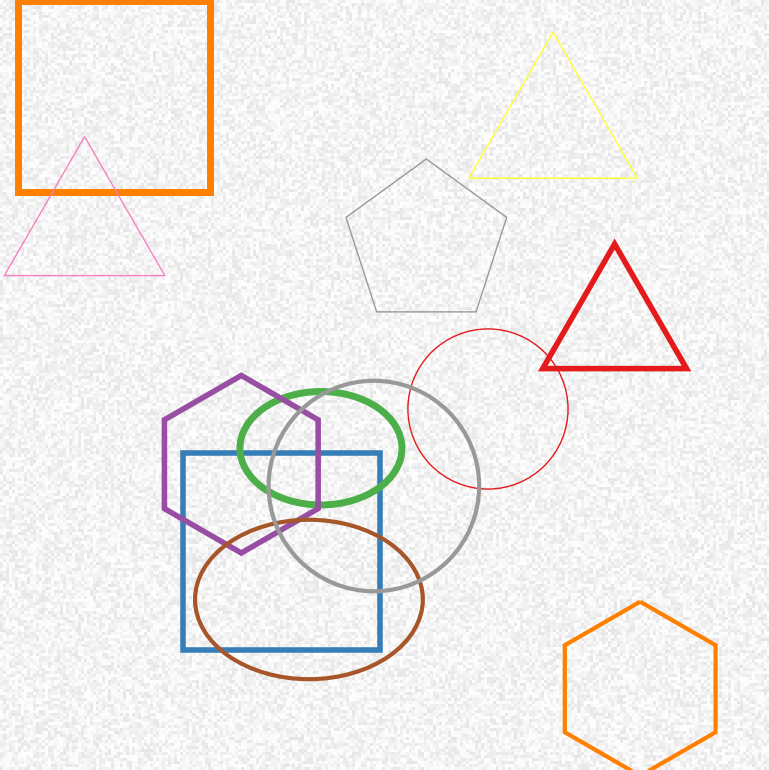[{"shape": "triangle", "thickness": 2, "radius": 0.54, "center": [0.798, 0.575]}, {"shape": "circle", "thickness": 0.5, "radius": 0.52, "center": [0.634, 0.469]}, {"shape": "square", "thickness": 2, "radius": 0.64, "center": [0.366, 0.284]}, {"shape": "oval", "thickness": 2.5, "radius": 0.53, "center": [0.417, 0.418]}, {"shape": "hexagon", "thickness": 2, "radius": 0.58, "center": [0.313, 0.397]}, {"shape": "hexagon", "thickness": 1.5, "radius": 0.57, "center": [0.831, 0.106]}, {"shape": "square", "thickness": 2.5, "radius": 0.62, "center": [0.148, 0.874]}, {"shape": "triangle", "thickness": 0.5, "radius": 0.63, "center": [0.718, 0.832]}, {"shape": "oval", "thickness": 1.5, "radius": 0.74, "center": [0.401, 0.221]}, {"shape": "triangle", "thickness": 0.5, "radius": 0.6, "center": [0.11, 0.702]}, {"shape": "pentagon", "thickness": 0.5, "radius": 0.55, "center": [0.554, 0.684]}, {"shape": "circle", "thickness": 1.5, "radius": 0.68, "center": [0.486, 0.369]}]